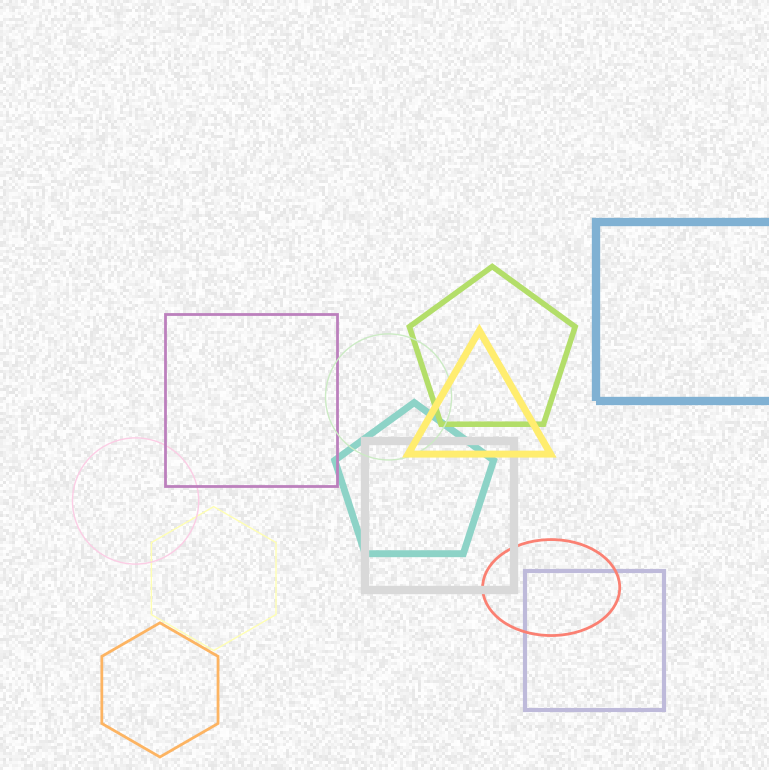[{"shape": "pentagon", "thickness": 2.5, "radius": 0.54, "center": [0.538, 0.369]}, {"shape": "hexagon", "thickness": 0.5, "radius": 0.47, "center": [0.278, 0.249]}, {"shape": "square", "thickness": 1.5, "radius": 0.45, "center": [0.772, 0.168]}, {"shape": "oval", "thickness": 1, "radius": 0.45, "center": [0.716, 0.237]}, {"shape": "square", "thickness": 3, "radius": 0.58, "center": [0.89, 0.596]}, {"shape": "hexagon", "thickness": 1, "radius": 0.44, "center": [0.208, 0.104]}, {"shape": "pentagon", "thickness": 2, "radius": 0.57, "center": [0.639, 0.541]}, {"shape": "circle", "thickness": 0.5, "radius": 0.41, "center": [0.176, 0.349]}, {"shape": "square", "thickness": 3, "radius": 0.48, "center": [0.571, 0.33]}, {"shape": "square", "thickness": 1, "radius": 0.56, "center": [0.326, 0.481]}, {"shape": "circle", "thickness": 0.5, "radius": 0.41, "center": [0.505, 0.485]}, {"shape": "triangle", "thickness": 2.5, "radius": 0.53, "center": [0.623, 0.464]}]